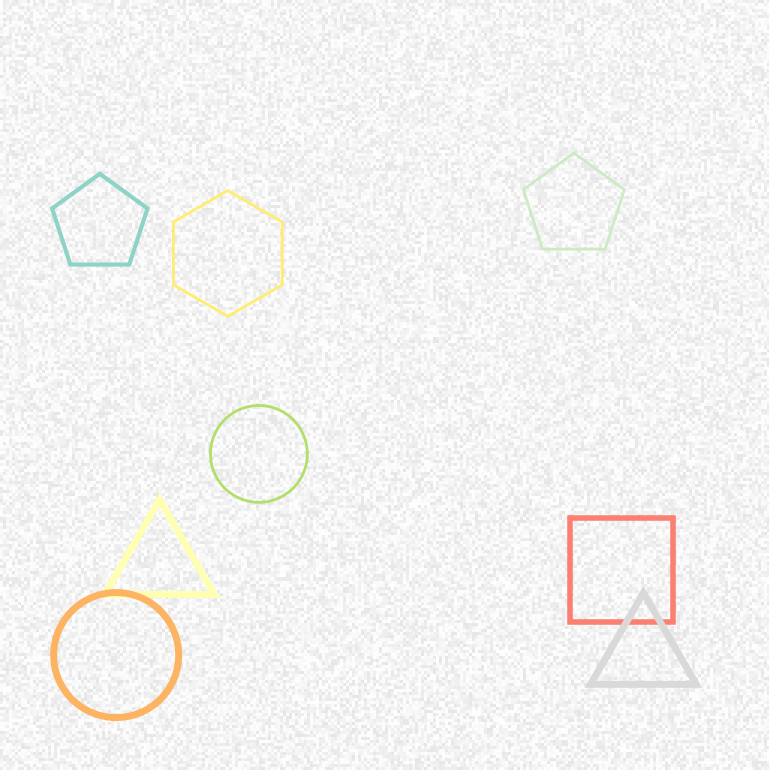[{"shape": "pentagon", "thickness": 1.5, "radius": 0.33, "center": [0.13, 0.709]}, {"shape": "triangle", "thickness": 2.5, "radius": 0.41, "center": [0.207, 0.269]}, {"shape": "square", "thickness": 2, "radius": 0.34, "center": [0.807, 0.26]}, {"shape": "circle", "thickness": 2.5, "radius": 0.41, "center": [0.151, 0.149]}, {"shape": "circle", "thickness": 1, "radius": 0.31, "center": [0.336, 0.411]}, {"shape": "triangle", "thickness": 2.5, "radius": 0.4, "center": [0.836, 0.151]}, {"shape": "pentagon", "thickness": 1, "radius": 0.35, "center": [0.745, 0.732]}, {"shape": "hexagon", "thickness": 1, "radius": 0.41, "center": [0.296, 0.671]}]